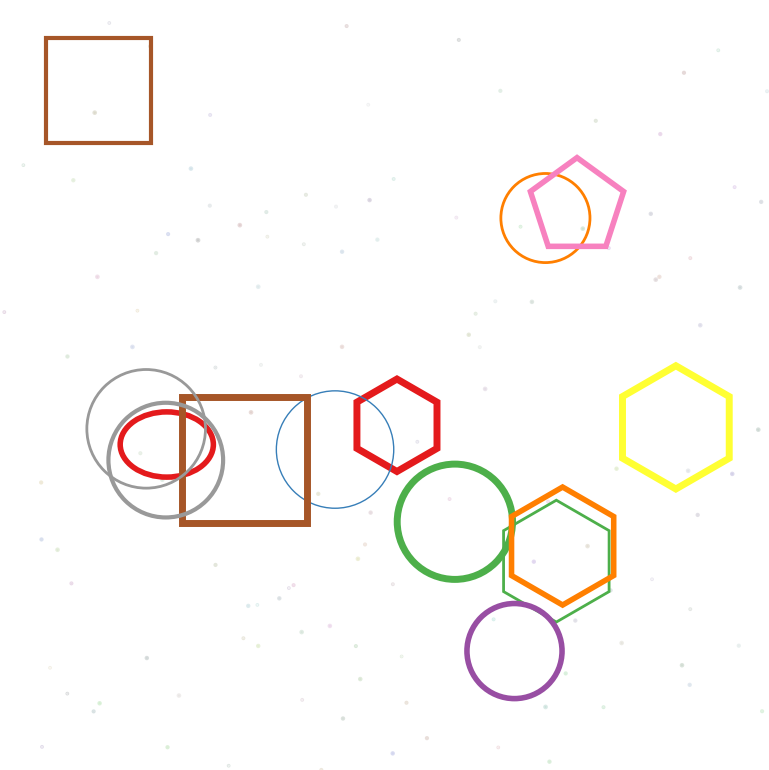[{"shape": "hexagon", "thickness": 2.5, "radius": 0.3, "center": [0.516, 0.448]}, {"shape": "oval", "thickness": 2, "radius": 0.3, "center": [0.217, 0.423]}, {"shape": "circle", "thickness": 0.5, "radius": 0.38, "center": [0.435, 0.416]}, {"shape": "hexagon", "thickness": 1, "radius": 0.4, "center": [0.723, 0.271]}, {"shape": "circle", "thickness": 2.5, "radius": 0.37, "center": [0.591, 0.322]}, {"shape": "circle", "thickness": 2, "radius": 0.31, "center": [0.668, 0.154]}, {"shape": "circle", "thickness": 1, "radius": 0.29, "center": [0.708, 0.717]}, {"shape": "hexagon", "thickness": 2, "radius": 0.38, "center": [0.731, 0.291]}, {"shape": "hexagon", "thickness": 2.5, "radius": 0.4, "center": [0.878, 0.445]}, {"shape": "square", "thickness": 2.5, "radius": 0.41, "center": [0.318, 0.403]}, {"shape": "square", "thickness": 1.5, "radius": 0.34, "center": [0.128, 0.882]}, {"shape": "pentagon", "thickness": 2, "radius": 0.32, "center": [0.749, 0.732]}, {"shape": "circle", "thickness": 1, "radius": 0.39, "center": [0.19, 0.443]}, {"shape": "circle", "thickness": 1.5, "radius": 0.37, "center": [0.215, 0.402]}]